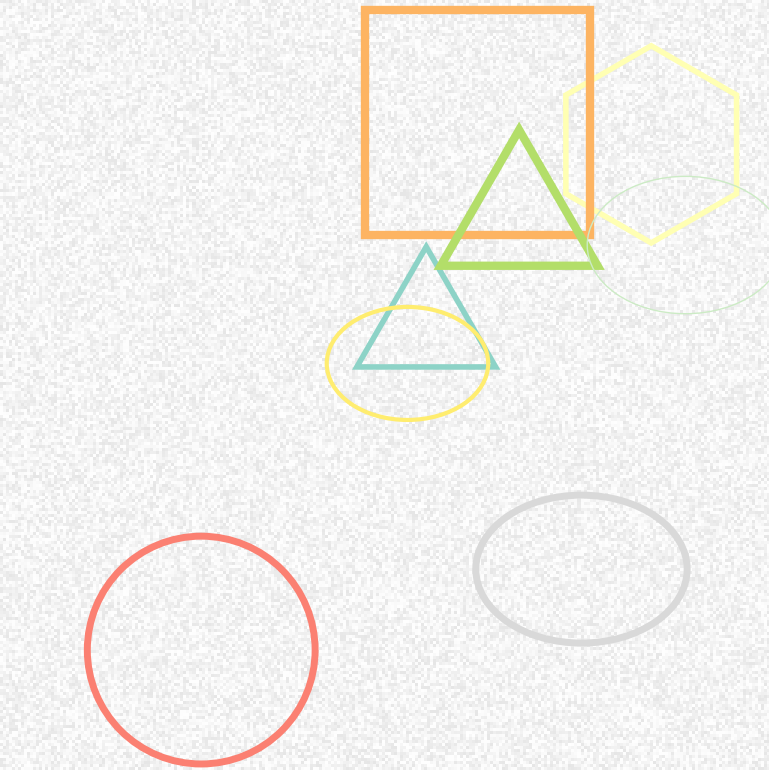[{"shape": "triangle", "thickness": 2, "radius": 0.52, "center": [0.554, 0.575]}, {"shape": "hexagon", "thickness": 2, "radius": 0.64, "center": [0.846, 0.813]}, {"shape": "circle", "thickness": 2.5, "radius": 0.74, "center": [0.261, 0.156]}, {"shape": "square", "thickness": 3, "radius": 0.73, "center": [0.62, 0.841]}, {"shape": "triangle", "thickness": 3, "radius": 0.59, "center": [0.674, 0.714]}, {"shape": "oval", "thickness": 2.5, "radius": 0.69, "center": [0.755, 0.261]}, {"shape": "oval", "thickness": 0.5, "radius": 0.64, "center": [0.89, 0.682]}, {"shape": "oval", "thickness": 1.5, "radius": 0.52, "center": [0.529, 0.528]}]